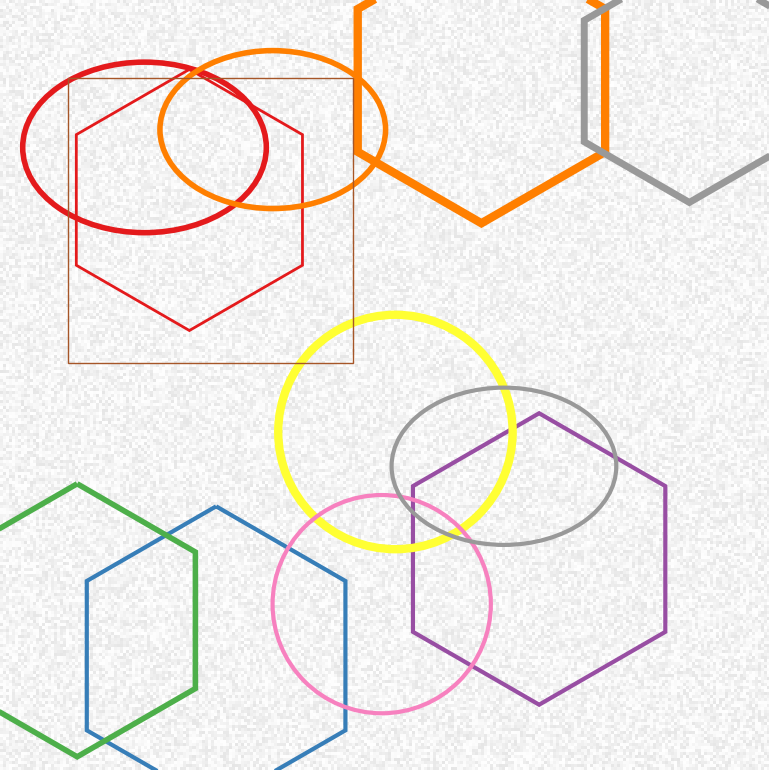[{"shape": "hexagon", "thickness": 1, "radius": 0.85, "center": [0.246, 0.74]}, {"shape": "oval", "thickness": 2, "radius": 0.79, "center": [0.188, 0.809]}, {"shape": "hexagon", "thickness": 1.5, "radius": 0.97, "center": [0.281, 0.148]}, {"shape": "hexagon", "thickness": 2, "radius": 0.89, "center": [0.1, 0.194]}, {"shape": "hexagon", "thickness": 1.5, "radius": 0.95, "center": [0.7, 0.274]}, {"shape": "oval", "thickness": 2, "radius": 0.73, "center": [0.354, 0.832]}, {"shape": "hexagon", "thickness": 3, "radius": 0.93, "center": [0.625, 0.896]}, {"shape": "circle", "thickness": 3, "radius": 0.76, "center": [0.514, 0.439]}, {"shape": "square", "thickness": 0.5, "radius": 0.93, "center": [0.273, 0.714]}, {"shape": "circle", "thickness": 1.5, "radius": 0.71, "center": [0.496, 0.215]}, {"shape": "hexagon", "thickness": 2.5, "radius": 0.79, "center": [0.895, 0.895]}, {"shape": "oval", "thickness": 1.5, "radius": 0.73, "center": [0.654, 0.394]}]